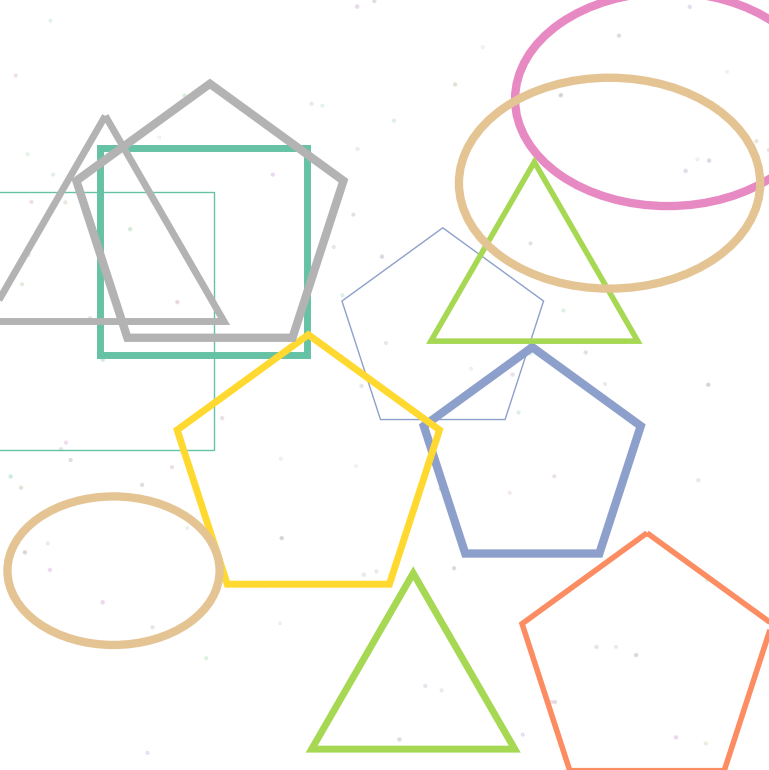[{"shape": "square", "thickness": 0.5, "radius": 0.84, "center": [0.11, 0.583]}, {"shape": "square", "thickness": 2.5, "radius": 0.67, "center": [0.264, 0.673]}, {"shape": "pentagon", "thickness": 2, "radius": 0.85, "center": [0.84, 0.137]}, {"shape": "pentagon", "thickness": 0.5, "radius": 0.69, "center": [0.575, 0.567]}, {"shape": "pentagon", "thickness": 3, "radius": 0.74, "center": [0.691, 0.401]}, {"shape": "oval", "thickness": 3, "radius": 0.99, "center": [0.867, 0.871]}, {"shape": "triangle", "thickness": 2, "radius": 0.78, "center": [0.694, 0.635]}, {"shape": "triangle", "thickness": 2.5, "radius": 0.76, "center": [0.537, 0.103]}, {"shape": "pentagon", "thickness": 2.5, "radius": 0.9, "center": [0.4, 0.386]}, {"shape": "oval", "thickness": 3, "radius": 0.98, "center": [0.792, 0.762]}, {"shape": "oval", "thickness": 3, "radius": 0.69, "center": [0.147, 0.259]}, {"shape": "pentagon", "thickness": 3, "radius": 0.91, "center": [0.273, 0.709]}, {"shape": "triangle", "thickness": 2.5, "radius": 0.89, "center": [0.137, 0.671]}]